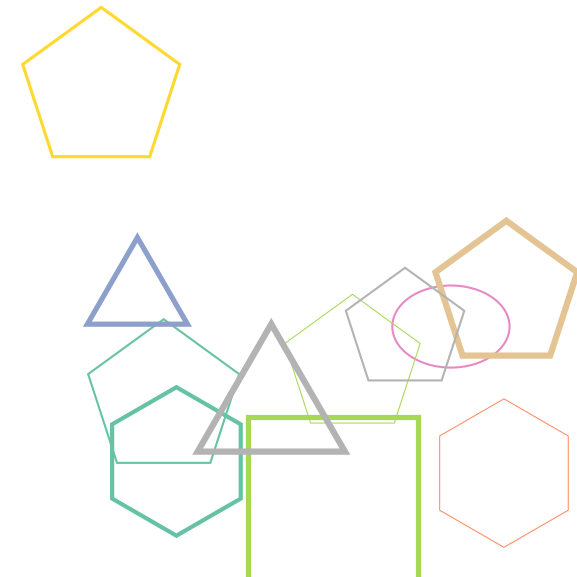[{"shape": "pentagon", "thickness": 1, "radius": 0.69, "center": [0.283, 0.309]}, {"shape": "hexagon", "thickness": 2, "radius": 0.64, "center": [0.306, 0.2]}, {"shape": "hexagon", "thickness": 0.5, "radius": 0.64, "center": [0.873, 0.18]}, {"shape": "triangle", "thickness": 2.5, "radius": 0.5, "center": [0.238, 0.488]}, {"shape": "oval", "thickness": 1, "radius": 0.51, "center": [0.781, 0.434]}, {"shape": "pentagon", "thickness": 0.5, "radius": 0.62, "center": [0.61, 0.366]}, {"shape": "square", "thickness": 2.5, "radius": 0.74, "center": [0.577, 0.13]}, {"shape": "pentagon", "thickness": 1.5, "radius": 0.71, "center": [0.175, 0.843]}, {"shape": "pentagon", "thickness": 3, "radius": 0.65, "center": [0.877, 0.488]}, {"shape": "triangle", "thickness": 3, "radius": 0.74, "center": [0.47, 0.291]}, {"shape": "pentagon", "thickness": 1, "radius": 0.54, "center": [0.701, 0.428]}]